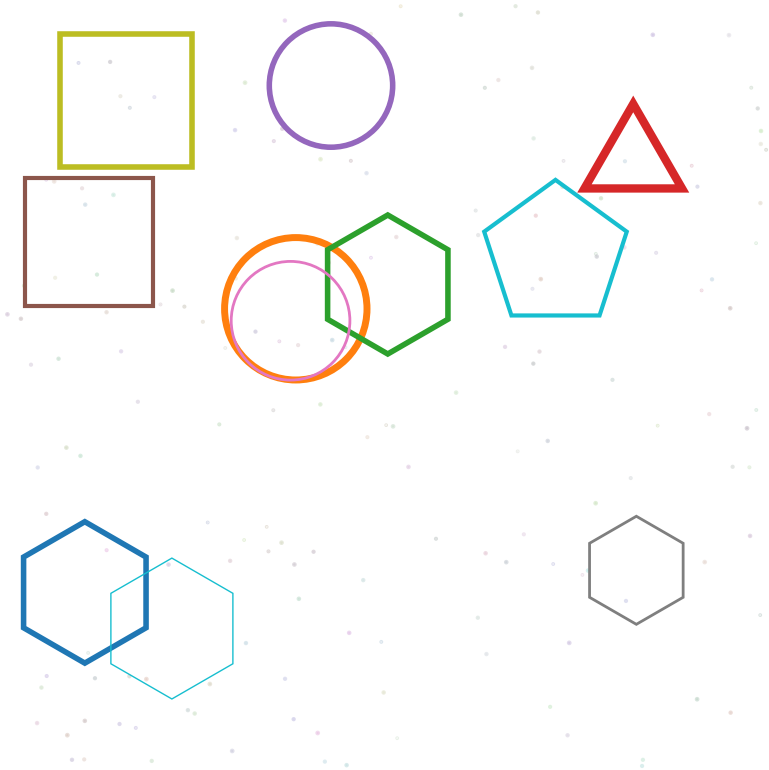[{"shape": "hexagon", "thickness": 2, "radius": 0.46, "center": [0.11, 0.231]}, {"shape": "circle", "thickness": 2.5, "radius": 0.46, "center": [0.384, 0.599]}, {"shape": "hexagon", "thickness": 2, "radius": 0.45, "center": [0.504, 0.631]}, {"shape": "triangle", "thickness": 3, "radius": 0.37, "center": [0.822, 0.792]}, {"shape": "circle", "thickness": 2, "radius": 0.4, "center": [0.43, 0.889]}, {"shape": "square", "thickness": 1.5, "radius": 0.42, "center": [0.116, 0.686]}, {"shape": "circle", "thickness": 1, "radius": 0.39, "center": [0.377, 0.583]}, {"shape": "hexagon", "thickness": 1, "radius": 0.35, "center": [0.826, 0.259]}, {"shape": "square", "thickness": 2, "radius": 0.43, "center": [0.163, 0.869]}, {"shape": "pentagon", "thickness": 1.5, "radius": 0.49, "center": [0.721, 0.669]}, {"shape": "hexagon", "thickness": 0.5, "radius": 0.46, "center": [0.223, 0.184]}]